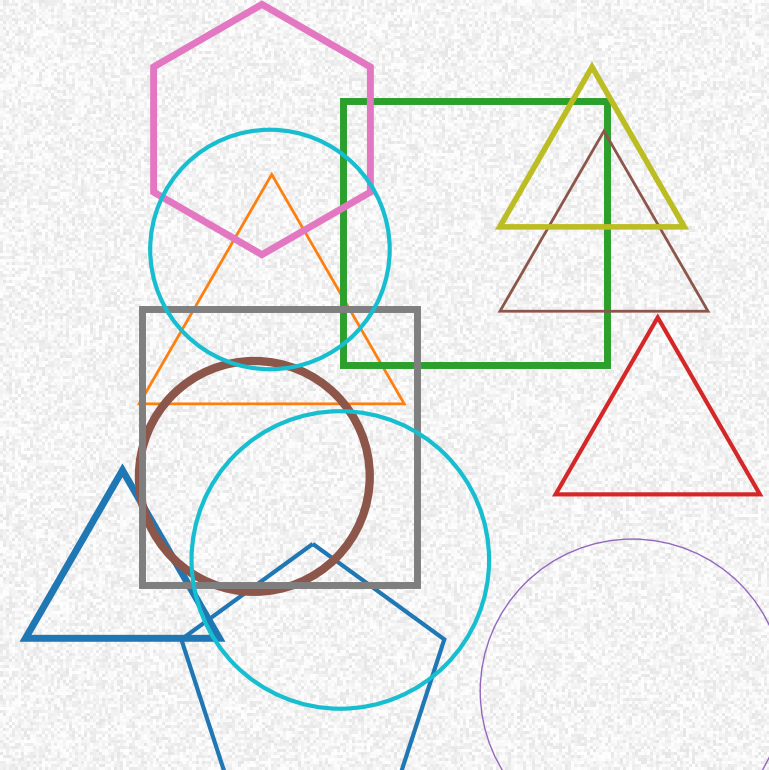[{"shape": "triangle", "thickness": 2.5, "radius": 0.73, "center": [0.159, 0.244]}, {"shape": "pentagon", "thickness": 1.5, "radius": 0.9, "center": [0.406, 0.114]}, {"shape": "triangle", "thickness": 1, "radius": 0.99, "center": [0.353, 0.575]}, {"shape": "square", "thickness": 2.5, "radius": 0.86, "center": [0.617, 0.697]}, {"shape": "triangle", "thickness": 1.5, "radius": 0.77, "center": [0.854, 0.435]}, {"shape": "circle", "thickness": 0.5, "radius": 0.99, "center": [0.821, 0.102]}, {"shape": "circle", "thickness": 3, "radius": 0.75, "center": [0.33, 0.381]}, {"shape": "triangle", "thickness": 1, "radius": 0.78, "center": [0.784, 0.674]}, {"shape": "hexagon", "thickness": 2.5, "radius": 0.81, "center": [0.34, 0.832]}, {"shape": "square", "thickness": 2.5, "radius": 0.89, "center": [0.363, 0.42]}, {"shape": "triangle", "thickness": 2, "radius": 0.69, "center": [0.769, 0.775]}, {"shape": "circle", "thickness": 1.5, "radius": 0.78, "center": [0.351, 0.676]}, {"shape": "circle", "thickness": 1.5, "radius": 0.97, "center": [0.442, 0.273]}]